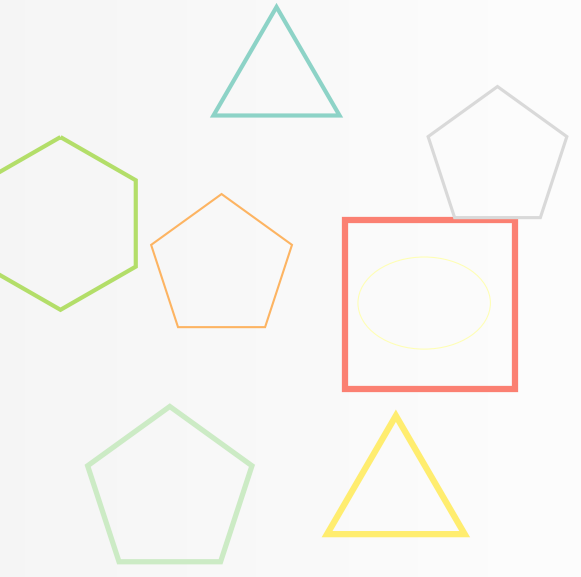[{"shape": "triangle", "thickness": 2, "radius": 0.63, "center": [0.476, 0.862]}, {"shape": "oval", "thickness": 0.5, "radius": 0.57, "center": [0.73, 0.474]}, {"shape": "square", "thickness": 3, "radius": 0.73, "center": [0.74, 0.472]}, {"shape": "pentagon", "thickness": 1, "radius": 0.64, "center": [0.381, 0.536]}, {"shape": "hexagon", "thickness": 2, "radius": 0.75, "center": [0.104, 0.612]}, {"shape": "pentagon", "thickness": 1.5, "radius": 0.63, "center": [0.856, 0.724]}, {"shape": "pentagon", "thickness": 2.5, "radius": 0.74, "center": [0.292, 0.147]}, {"shape": "triangle", "thickness": 3, "radius": 0.68, "center": [0.681, 0.143]}]